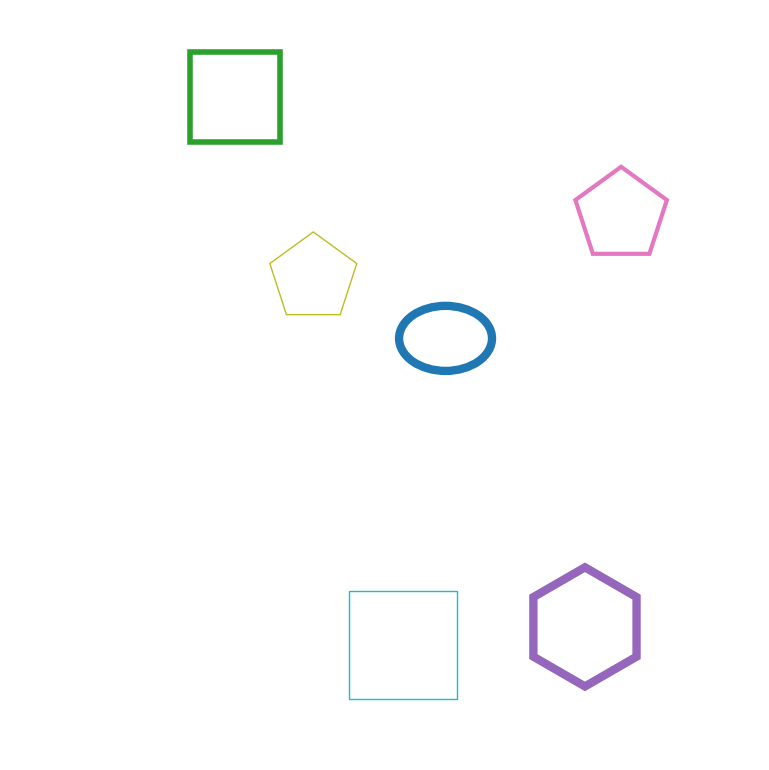[{"shape": "oval", "thickness": 3, "radius": 0.3, "center": [0.579, 0.561]}, {"shape": "square", "thickness": 2, "radius": 0.29, "center": [0.305, 0.874]}, {"shape": "hexagon", "thickness": 3, "radius": 0.39, "center": [0.76, 0.186]}, {"shape": "pentagon", "thickness": 1.5, "radius": 0.31, "center": [0.807, 0.721]}, {"shape": "pentagon", "thickness": 0.5, "radius": 0.3, "center": [0.407, 0.639]}, {"shape": "square", "thickness": 0.5, "radius": 0.35, "center": [0.523, 0.162]}]